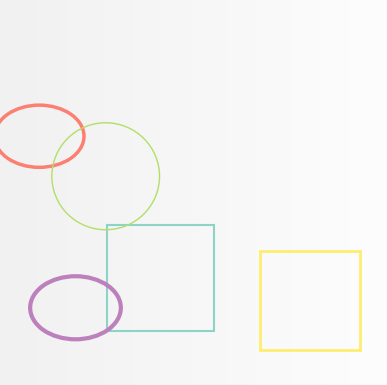[{"shape": "square", "thickness": 1.5, "radius": 0.69, "center": [0.414, 0.278]}, {"shape": "oval", "thickness": 2.5, "radius": 0.58, "center": [0.101, 0.646]}, {"shape": "circle", "thickness": 1, "radius": 0.69, "center": [0.273, 0.542]}, {"shape": "oval", "thickness": 3, "radius": 0.59, "center": [0.195, 0.201]}, {"shape": "square", "thickness": 2, "radius": 0.64, "center": [0.801, 0.22]}]